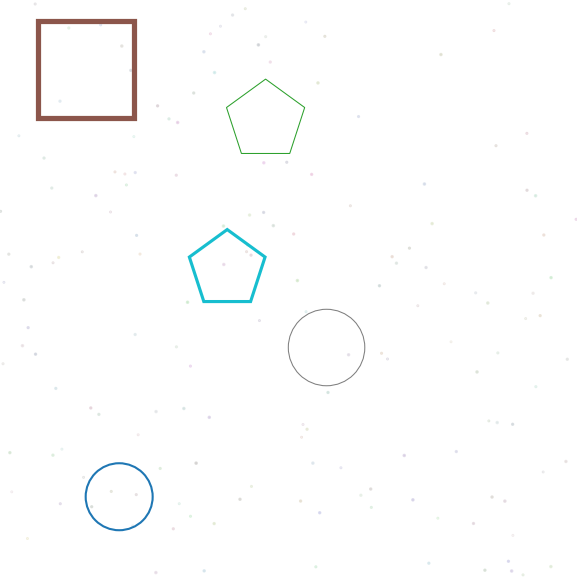[{"shape": "circle", "thickness": 1, "radius": 0.29, "center": [0.206, 0.139]}, {"shape": "pentagon", "thickness": 0.5, "radius": 0.36, "center": [0.46, 0.791]}, {"shape": "square", "thickness": 2.5, "radius": 0.42, "center": [0.149, 0.878]}, {"shape": "circle", "thickness": 0.5, "radius": 0.33, "center": [0.565, 0.397]}, {"shape": "pentagon", "thickness": 1.5, "radius": 0.34, "center": [0.393, 0.533]}]